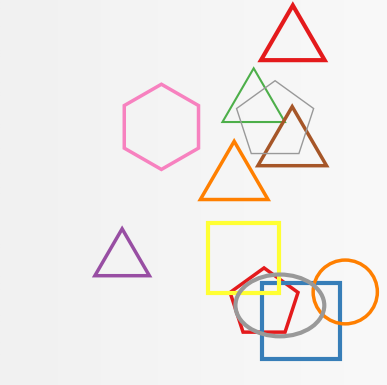[{"shape": "pentagon", "thickness": 2.5, "radius": 0.46, "center": [0.681, 0.212]}, {"shape": "triangle", "thickness": 3, "radius": 0.47, "center": [0.756, 0.891]}, {"shape": "square", "thickness": 3, "radius": 0.5, "center": [0.777, 0.166]}, {"shape": "triangle", "thickness": 1.5, "radius": 0.47, "center": [0.655, 0.73]}, {"shape": "triangle", "thickness": 2.5, "radius": 0.41, "center": [0.315, 0.324]}, {"shape": "triangle", "thickness": 2.5, "radius": 0.5, "center": [0.604, 0.532]}, {"shape": "circle", "thickness": 2.5, "radius": 0.41, "center": [0.891, 0.242]}, {"shape": "square", "thickness": 3, "radius": 0.46, "center": [0.629, 0.329]}, {"shape": "triangle", "thickness": 2.5, "radius": 0.51, "center": [0.754, 0.621]}, {"shape": "hexagon", "thickness": 2.5, "radius": 0.55, "center": [0.417, 0.671]}, {"shape": "pentagon", "thickness": 1, "radius": 0.52, "center": [0.71, 0.686]}, {"shape": "oval", "thickness": 3, "radius": 0.57, "center": [0.722, 0.207]}]